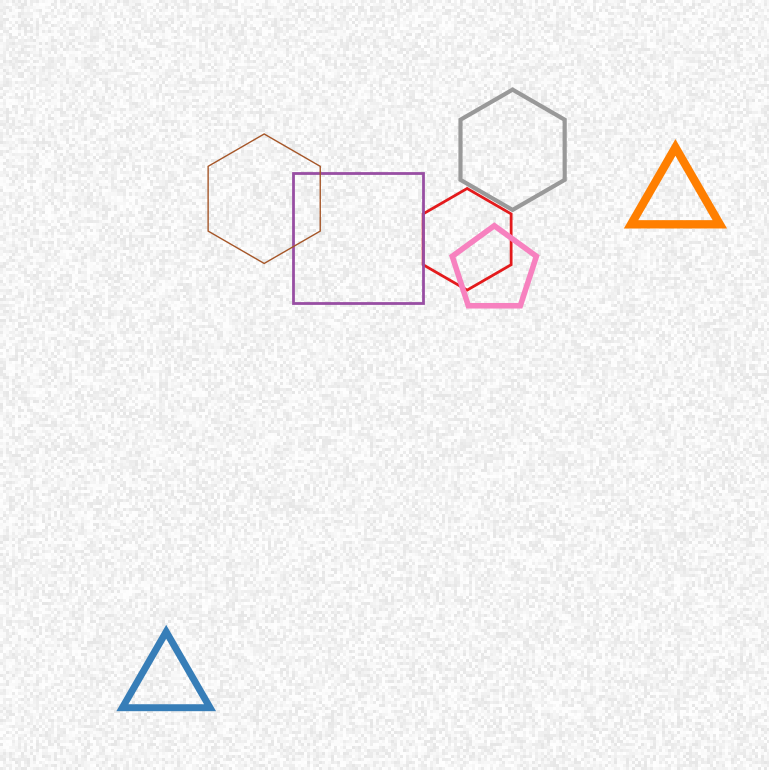[{"shape": "hexagon", "thickness": 1, "radius": 0.33, "center": [0.607, 0.689]}, {"shape": "triangle", "thickness": 2.5, "radius": 0.33, "center": [0.216, 0.114]}, {"shape": "square", "thickness": 1, "radius": 0.42, "center": [0.465, 0.691]}, {"shape": "triangle", "thickness": 3, "radius": 0.33, "center": [0.877, 0.742]}, {"shape": "hexagon", "thickness": 0.5, "radius": 0.42, "center": [0.343, 0.742]}, {"shape": "pentagon", "thickness": 2, "radius": 0.29, "center": [0.642, 0.649]}, {"shape": "hexagon", "thickness": 1.5, "radius": 0.39, "center": [0.666, 0.805]}]